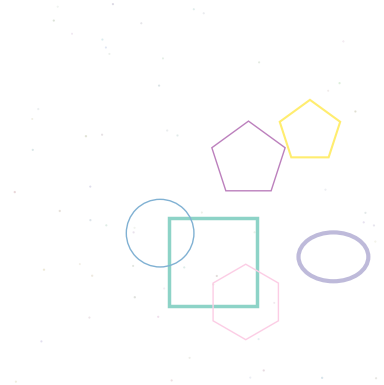[{"shape": "square", "thickness": 2.5, "radius": 0.57, "center": [0.552, 0.32]}, {"shape": "oval", "thickness": 3, "radius": 0.45, "center": [0.866, 0.333]}, {"shape": "circle", "thickness": 1, "radius": 0.44, "center": [0.416, 0.394]}, {"shape": "hexagon", "thickness": 1, "radius": 0.49, "center": [0.638, 0.216]}, {"shape": "pentagon", "thickness": 1, "radius": 0.5, "center": [0.645, 0.585]}, {"shape": "pentagon", "thickness": 1.5, "radius": 0.41, "center": [0.805, 0.658]}]